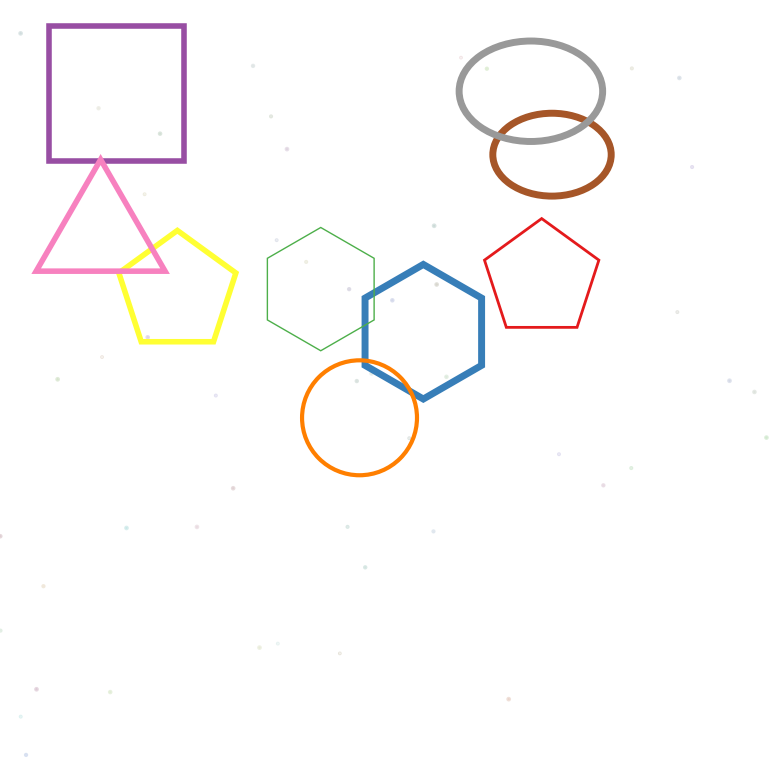[{"shape": "pentagon", "thickness": 1, "radius": 0.39, "center": [0.703, 0.638]}, {"shape": "hexagon", "thickness": 2.5, "radius": 0.44, "center": [0.55, 0.569]}, {"shape": "hexagon", "thickness": 0.5, "radius": 0.4, "center": [0.417, 0.625]}, {"shape": "square", "thickness": 2, "radius": 0.44, "center": [0.151, 0.878]}, {"shape": "circle", "thickness": 1.5, "radius": 0.37, "center": [0.467, 0.457]}, {"shape": "pentagon", "thickness": 2, "radius": 0.4, "center": [0.23, 0.621]}, {"shape": "oval", "thickness": 2.5, "radius": 0.38, "center": [0.717, 0.799]}, {"shape": "triangle", "thickness": 2, "radius": 0.48, "center": [0.131, 0.696]}, {"shape": "oval", "thickness": 2.5, "radius": 0.47, "center": [0.689, 0.881]}]